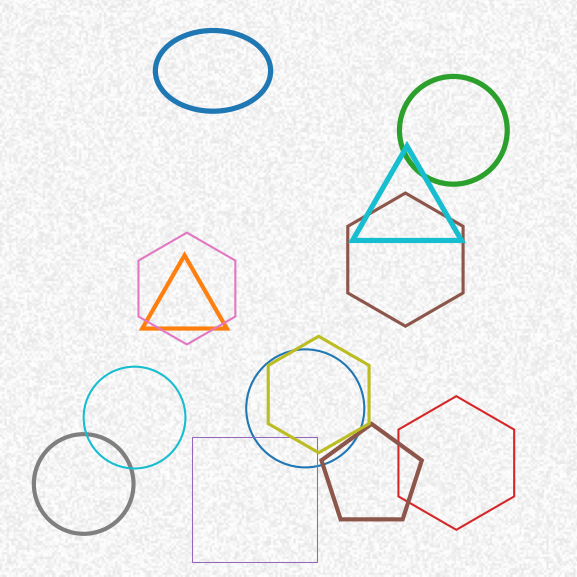[{"shape": "oval", "thickness": 2.5, "radius": 0.5, "center": [0.369, 0.876]}, {"shape": "circle", "thickness": 1, "radius": 0.51, "center": [0.529, 0.292]}, {"shape": "triangle", "thickness": 2, "radius": 0.42, "center": [0.32, 0.473]}, {"shape": "circle", "thickness": 2.5, "radius": 0.47, "center": [0.785, 0.773]}, {"shape": "hexagon", "thickness": 1, "radius": 0.58, "center": [0.79, 0.197]}, {"shape": "square", "thickness": 0.5, "radius": 0.54, "center": [0.44, 0.134]}, {"shape": "pentagon", "thickness": 2, "radius": 0.46, "center": [0.644, 0.174]}, {"shape": "hexagon", "thickness": 1.5, "radius": 0.58, "center": [0.702, 0.55]}, {"shape": "hexagon", "thickness": 1, "radius": 0.48, "center": [0.324, 0.5]}, {"shape": "circle", "thickness": 2, "radius": 0.43, "center": [0.145, 0.161]}, {"shape": "hexagon", "thickness": 1.5, "radius": 0.5, "center": [0.552, 0.316]}, {"shape": "triangle", "thickness": 2.5, "radius": 0.54, "center": [0.705, 0.637]}, {"shape": "circle", "thickness": 1, "radius": 0.44, "center": [0.233, 0.276]}]